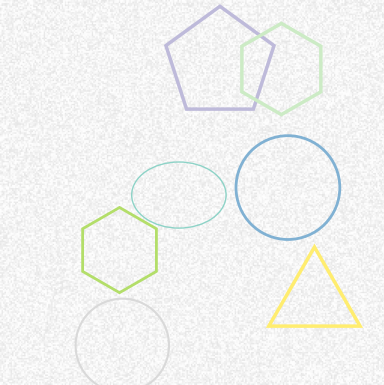[{"shape": "oval", "thickness": 1, "radius": 0.61, "center": [0.465, 0.493]}, {"shape": "pentagon", "thickness": 2.5, "radius": 0.74, "center": [0.571, 0.836]}, {"shape": "circle", "thickness": 2, "radius": 0.67, "center": [0.748, 0.513]}, {"shape": "hexagon", "thickness": 2, "radius": 0.55, "center": [0.31, 0.35]}, {"shape": "circle", "thickness": 1.5, "radius": 0.61, "center": [0.318, 0.103]}, {"shape": "hexagon", "thickness": 2.5, "radius": 0.59, "center": [0.731, 0.821]}, {"shape": "triangle", "thickness": 2.5, "radius": 0.68, "center": [0.817, 0.221]}]